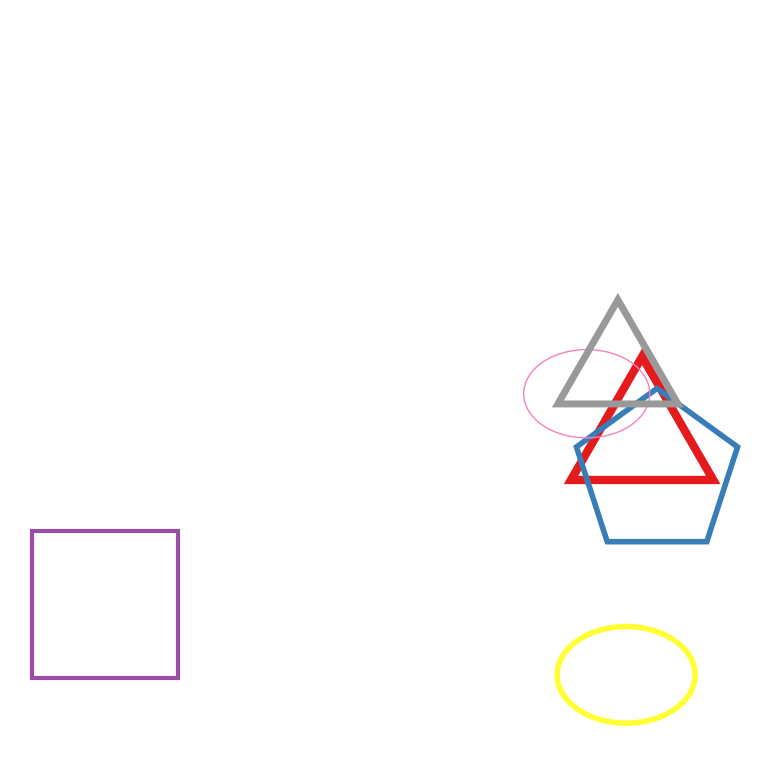[{"shape": "triangle", "thickness": 3, "radius": 0.53, "center": [0.834, 0.43]}, {"shape": "pentagon", "thickness": 2, "radius": 0.55, "center": [0.853, 0.386]}, {"shape": "square", "thickness": 1.5, "radius": 0.47, "center": [0.136, 0.215]}, {"shape": "oval", "thickness": 2, "radius": 0.45, "center": [0.813, 0.124]}, {"shape": "oval", "thickness": 0.5, "radius": 0.41, "center": [0.762, 0.489]}, {"shape": "triangle", "thickness": 2.5, "radius": 0.45, "center": [0.802, 0.52]}]